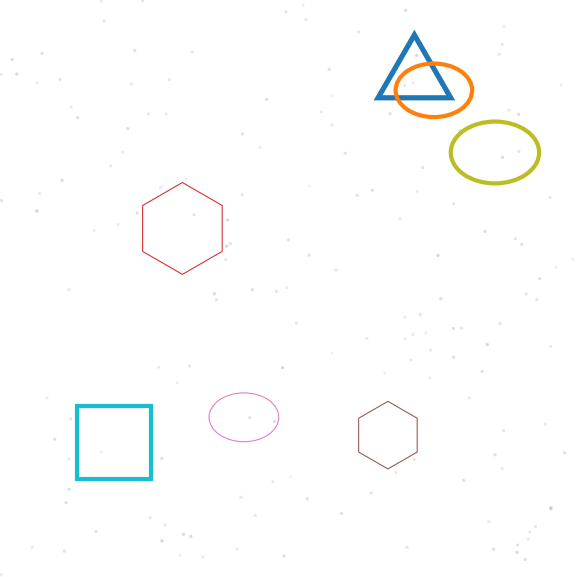[{"shape": "triangle", "thickness": 2.5, "radius": 0.36, "center": [0.718, 0.866]}, {"shape": "oval", "thickness": 2, "radius": 0.33, "center": [0.751, 0.843]}, {"shape": "hexagon", "thickness": 0.5, "radius": 0.4, "center": [0.316, 0.604]}, {"shape": "hexagon", "thickness": 0.5, "radius": 0.29, "center": [0.672, 0.246]}, {"shape": "oval", "thickness": 0.5, "radius": 0.3, "center": [0.422, 0.277]}, {"shape": "oval", "thickness": 2, "radius": 0.38, "center": [0.857, 0.735]}, {"shape": "square", "thickness": 2, "radius": 0.32, "center": [0.197, 0.233]}]